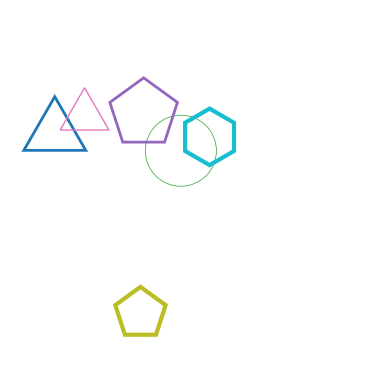[{"shape": "triangle", "thickness": 2, "radius": 0.46, "center": [0.142, 0.656]}, {"shape": "circle", "thickness": 0.5, "radius": 0.46, "center": [0.47, 0.609]}, {"shape": "pentagon", "thickness": 2, "radius": 0.46, "center": [0.373, 0.706]}, {"shape": "triangle", "thickness": 1, "radius": 0.37, "center": [0.22, 0.699]}, {"shape": "pentagon", "thickness": 3, "radius": 0.34, "center": [0.365, 0.186]}, {"shape": "hexagon", "thickness": 3, "radius": 0.37, "center": [0.544, 0.644]}]